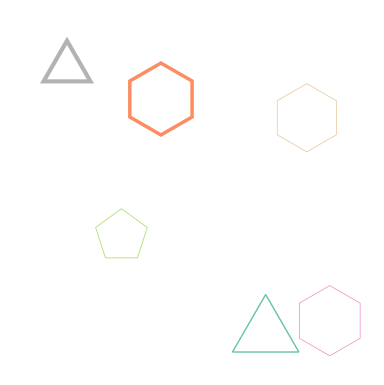[{"shape": "triangle", "thickness": 1, "radius": 0.5, "center": [0.69, 0.135]}, {"shape": "hexagon", "thickness": 2.5, "radius": 0.47, "center": [0.418, 0.743]}, {"shape": "hexagon", "thickness": 0.5, "radius": 0.46, "center": [0.856, 0.167]}, {"shape": "pentagon", "thickness": 0.5, "radius": 0.35, "center": [0.316, 0.387]}, {"shape": "hexagon", "thickness": 0.5, "radius": 0.44, "center": [0.797, 0.694]}, {"shape": "triangle", "thickness": 3, "radius": 0.35, "center": [0.174, 0.824]}]